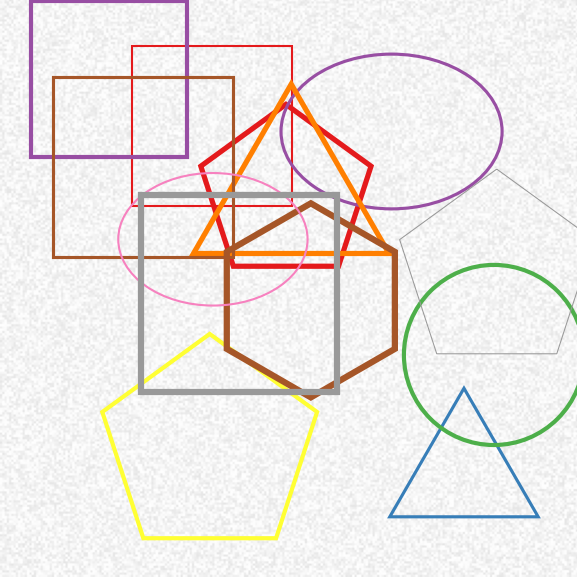[{"shape": "pentagon", "thickness": 2.5, "radius": 0.77, "center": [0.495, 0.663]}, {"shape": "square", "thickness": 1, "radius": 0.69, "center": [0.367, 0.781]}, {"shape": "triangle", "thickness": 1.5, "radius": 0.74, "center": [0.803, 0.178]}, {"shape": "circle", "thickness": 2, "radius": 0.78, "center": [0.855, 0.384]}, {"shape": "oval", "thickness": 1.5, "radius": 0.96, "center": [0.678, 0.771]}, {"shape": "square", "thickness": 2, "radius": 0.68, "center": [0.189, 0.863]}, {"shape": "triangle", "thickness": 2.5, "radius": 0.98, "center": [0.504, 0.658]}, {"shape": "pentagon", "thickness": 2, "radius": 0.98, "center": [0.363, 0.225]}, {"shape": "square", "thickness": 1.5, "radius": 0.78, "center": [0.248, 0.71]}, {"shape": "hexagon", "thickness": 3, "radius": 0.84, "center": [0.538, 0.479]}, {"shape": "oval", "thickness": 1, "radius": 0.82, "center": [0.369, 0.585]}, {"shape": "square", "thickness": 3, "radius": 0.85, "center": [0.414, 0.49]}, {"shape": "pentagon", "thickness": 0.5, "radius": 0.88, "center": [0.86, 0.53]}]